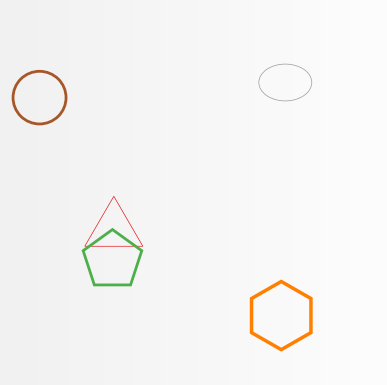[{"shape": "triangle", "thickness": 0.5, "radius": 0.43, "center": [0.294, 0.404]}, {"shape": "pentagon", "thickness": 2, "radius": 0.4, "center": [0.29, 0.324]}, {"shape": "hexagon", "thickness": 2.5, "radius": 0.44, "center": [0.726, 0.18]}, {"shape": "circle", "thickness": 2, "radius": 0.34, "center": [0.102, 0.746]}, {"shape": "oval", "thickness": 0.5, "radius": 0.34, "center": [0.736, 0.786]}]